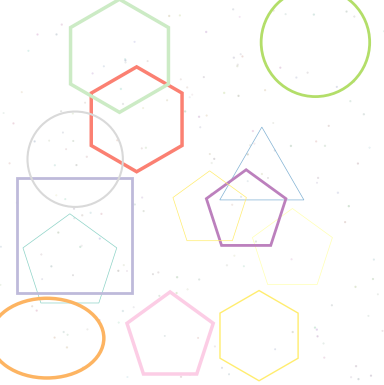[{"shape": "pentagon", "thickness": 0.5, "radius": 0.64, "center": [0.181, 0.317]}, {"shape": "pentagon", "thickness": 0.5, "radius": 0.55, "center": [0.76, 0.349]}, {"shape": "square", "thickness": 2, "radius": 0.75, "center": [0.193, 0.389]}, {"shape": "hexagon", "thickness": 2.5, "radius": 0.68, "center": [0.355, 0.69]}, {"shape": "triangle", "thickness": 0.5, "radius": 0.63, "center": [0.68, 0.544]}, {"shape": "oval", "thickness": 2.5, "radius": 0.74, "center": [0.122, 0.122]}, {"shape": "circle", "thickness": 2, "radius": 0.7, "center": [0.819, 0.89]}, {"shape": "pentagon", "thickness": 2.5, "radius": 0.59, "center": [0.442, 0.124]}, {"shape": "circle", "thickness": 1.5, "radius": 0.62, "center": [0.195, 0.586]}, {"shape": "pentagon", "thickness": 2, "radius": 0.54, "center": [0.639, 0.45]}, {"shape": "hexagon", "thickness": 2.5, "radius": 0.73, "center": [0.31, 0.855]}, {"shape": "hexagon", "thickness": 1, "radius": 0.59, "center": [0.673, 0.128]}, {"shape": "pentagon", "thickness": 0.5, "radius": 0.5, "center": [0.545, 0.456]}]